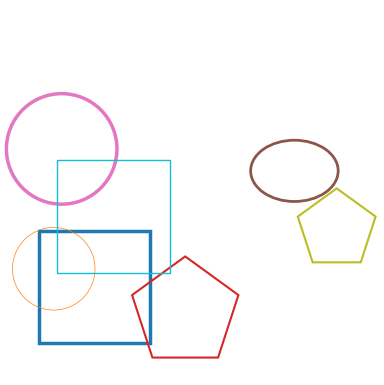[{"shape": "square", "thickness": 2.5, "radius": 0.72, "center": [0.246, 0.255]}, {"shape": "circle", "thickness": 0.5, "radius": 0.54, "center": [0.14, 0.302]}, {"shape": "pentagon", "thickness": 1.5, "radius": 0.73, "center": [0.481, 0.189]}, {"shape": "oval", "thickness": 2, "radius": 0.57, "center": [0.765, 0.556]}, {"shape": "circle", "thickness": 2.5, "radius": 0.72, "center": [0.16, 0.613]}, {"shape": "pentagon", "thickness": 1.5, "radius": 0.53, "center": [0.875, 0.405]}, {"shape": "square", "thickness": 1, "radius": 0.73, "center": [0.295, 0.436]}]